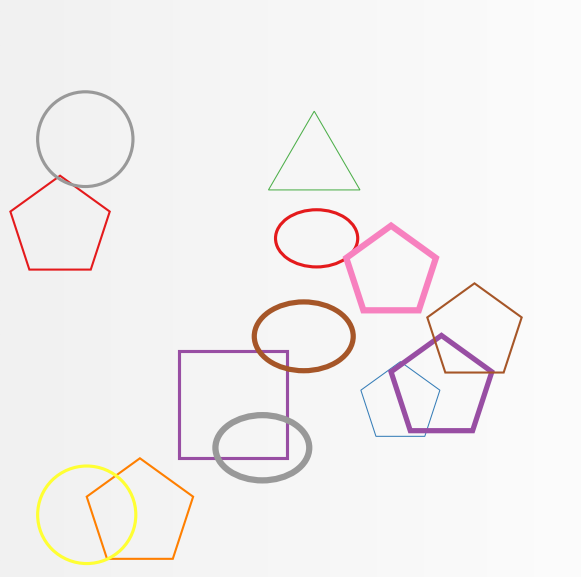[{"shape": "pentagon", "thickness": 1, "radius": 0.45, "center": [0.103, 0.605]}, {"shape": "oval", "thickness": 1.5, "radius": 0.35, "center": [0.545, 0.586]}, {"shape": "pentagon", "thickness": 0.5, "radius": 0.36, "center": [0.689, 0.301]}, {"shape": "triangle", "thickness": 0.5, "radius": 0.45, "center": [0.541, 0.716]}, {"shape": "square", "thickness": 1.5, "radius": 0.47, "center": [0.401, 0.299]}, {"shape": "pentagon", "thickness": 2.5, "radius": 0.46, "center": [0.759, 0.327]}, {"shape": "pentagon", "thickness": 1, "radius": 0.48, "center": [0.241, 0.109]}, {"shape": "circle", "thickness": 1.5, "radius": 0.42, "center": [0.149, 0.108]}, {"shape": "pentagon", "thickness": 1, "radius": 0.43, "center": [0.816, 0.423]}, {"shape": "oval", "thickness": 2.5, "radius": 0.43, "center": [0.523, 0.417]}, {"shape": "pentagon", "thickness": 3, "radius": 0.41, "center": [0.673, 0.527]}, {"shape": "circle", "thickness": 1.5, "radius": 0.41, "center": [0.147, 0.758]}, {"shape": "oval", "thickness": 3, "radius": 0.4, "center": [0.451, 0.224]}]